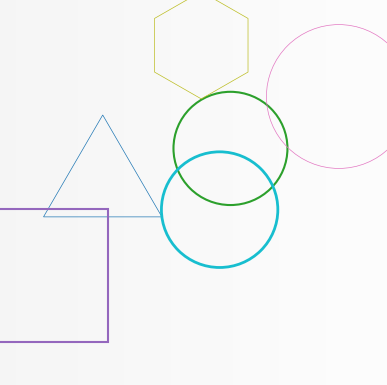[{"shape": "triangle", "thickness": 0.5, "radius": 0.88, "center": [0.265, 0.525]}, {"shape": "circle", "thickness": 1.5, "radius": 0.74, "center": [0.595, 0.614]}, {"shape": "square", "thickness": 1.5, "radius": 0.87, "center": [0.106, 0.285]}, {"shape": "circle", "thickness": 0.5, "radius": 0.93, "center": [0.874, 0.749]}, {"shape": "hexagon", "thickness": 0.5, "radius": 0.7, "center": [0.519, 0.882]}, {"shape": "circle", "thickness": 2, "radius": 0.75, "center": [0.567, 0.455]}]